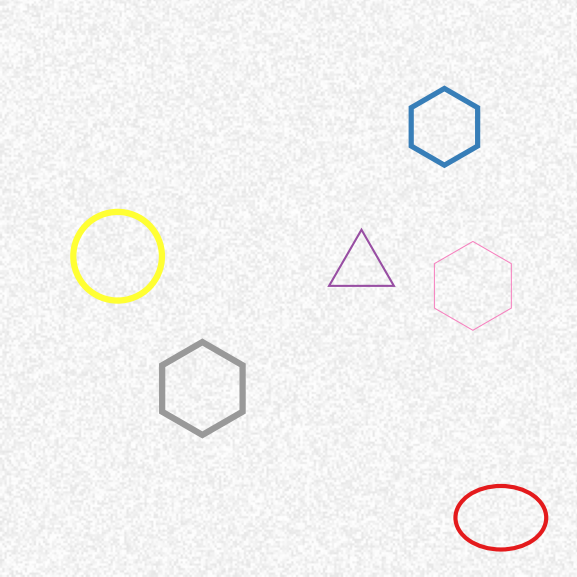[{"shape": "oval", "thickness": 2, "radius": 0.39, "center": [0.867, 0.103]}, {"shape": "hexagon", "thickness": 2.5, "radius": 0.33, "center": [0.77, 0.779]}, {"shape": "triangle", "thickness": 1, "radius": 0.32, "center": [0.626, 0.537]}, {"shape": "circle", "thickness": 3, "radius": 0.38, "center": [0.204, 0.555]}, {"shape": "hexagon", "thickness": 0.5, "radius": 0.38, "center": [0.819, 0.504]}, {"shape": "hexagon", "thickness": 3, "radius": 0.4, "center": [0.35, 0.326]}]